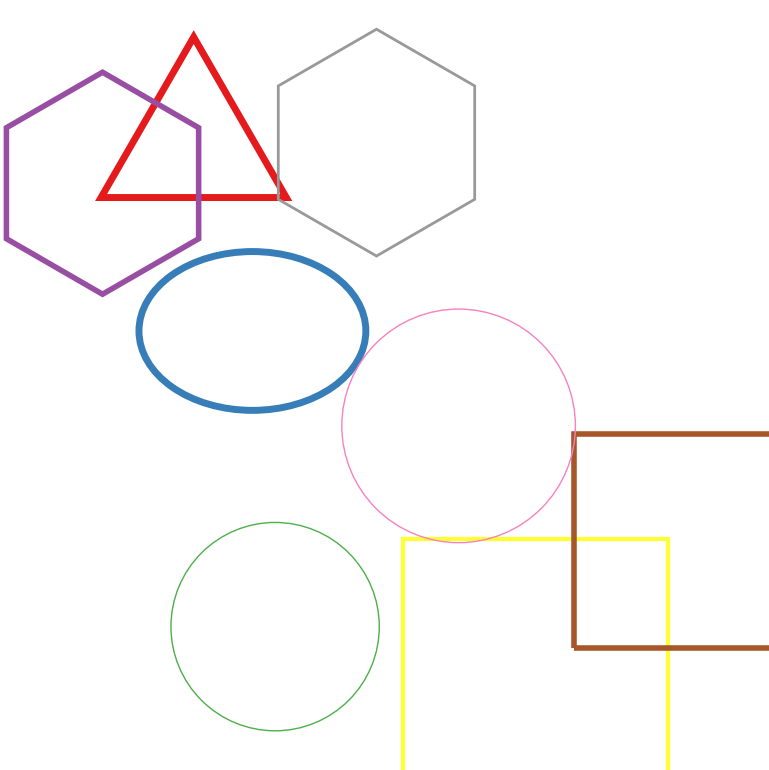[{"shape": "triangle", "thickness": 2.5, "radius": 0.69, "center": [0.252, 0.813]}, {"shape": "oval", "thickness": 2.5, "radius": 0.74, "center": [0.328, 0.57]}, {"shape": "circle", "thickness": 0.5, "radius": 0.68, "center": [0.357, 0.186]}, {"shape": "hexagon", "thickness": 2, "radius": 0.72, "center": [0.133, 0.762]}, {"shape": "square", "thickness": 1.5, "radius": 0.86, "center": [0.696, 0.128]}, {"shape": "square", "thickness": 2, "radius": 0.69, "center": [0.885, 0.297]}, {"shape": "circle", "thickness": 0.5, "radius": 0.76, "center": [0.596, 0.447]}, {"shape": "hexagon", "thickness": 1, "radius": 0.74, "center": [0.489, 0.815]}]